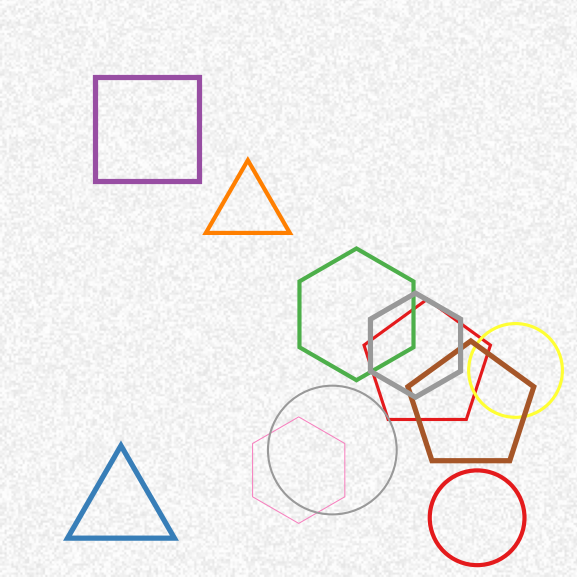[{"shape": "circle", "thickness": 2, "radius": 0.41, "center": [0.826, 0.103]}, {"shape": "pentagon", "thickness": 1.5, "radius": 0.58, "center": [0.74, 0.366]}, {"shape": "triangle", "thickness": 2.5, "radius": 0.53, "center": [0.209, 0.121]}, {"shape": "hexagon", "thickness": 2, "radius": 0.57, "center": [0.617, 0.455]}, {"shape": "square", "thickness": 2.5, "radius": 0.45, "center": [0.254, 0.776]}, {"shape": "triangle", "thickness": 2, "radius": 0.42, "center": [0.429, 0.638]}, {"shape": "circle", "thickness": 1.5, "radius": 0.41, "center": [0.893, 0.358]}, {"shape": "pentagon", "thickness": 2.5, "radius": 0.57, "center": [0.815, 0.294]}, {"shape": "hexagon", "thickness": 0.5, "radius": 0.46, "center": [0.517, 0.185]}, {"shape": "circle", "thickness": 1, "radius": 0.56, "center": [0.575, 0.22]}, {"shape": "hexagon", "thickness": 2.5, "radius": 0.45, "center": [0.719, 0.401]}]